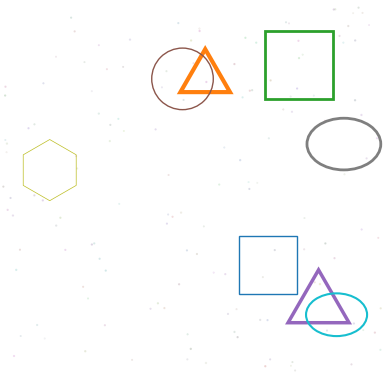[{"shape": "square", "thickness": 1, "radius": 0.38, "center": [0.696, 0.313]}, {"shape": "triangle", "thickness": 3, "radius": 0.37, "center": [0.533, 0.798]}, {"shape": "square", "thickness": 2, "radius": 0.44, "center": [0.776, 0.832]}, {"shape": "triangle", "thickness": 2.5, "radius": 0.46, "center": [0.827, 0.208]}, {"shape": "circle", "thickness": 1, "radius": 0.4, "center": [0.474, 0.795]}, {"shape": "oval", "thickness": 2, "radius": 0.48, "center": [0.893, 0.626]}, {"shape": "hexagon", "thickness": 0.5, "radius": 0.4, "center": [0.129, 0.558]}, {"shape": "oval", "thickness": 1.5, "radius": 0.4, "center": [0.874, 0.183]}]